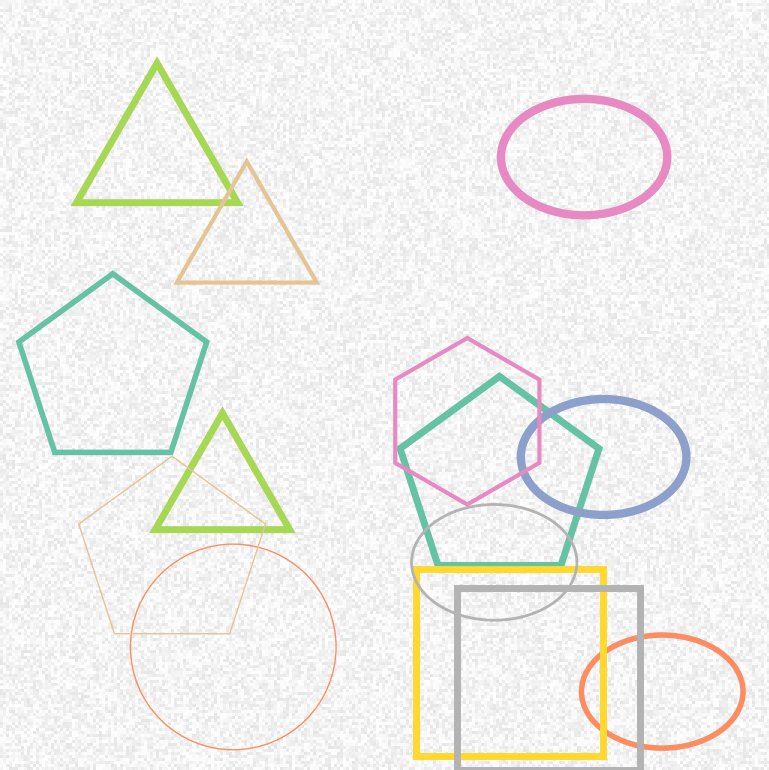[{"shape": "pentagon", "thickness": 2, "radius": 0.64, "center": [0.146, 0.516]}, {"shape": "pentagon", "thickness": 2.5, "radius": 0.68, "center": [0.649, 0.375]}, {"shape": "circle", "thickness": 0.5, "radius": 0.67, "center": [0.303, 0.16]}, {"shape": "oval", "thickness": 2, "radius": 0.52, "center": [0.86, 0.102]}, {"shape": "oval", "thickness": 3, "radius": 0.54, "center": [0.784, 0.407]}, {"shape": "hexagon", "thickness": 1.5, "radius": 0.54, "center": [0.607, 0.453]}, {"shape": "oval", "thickness": 3, "radius": 0.54, "center": [0.759, 0.796]}, {"shape": "triangle", "thickness": 2.5, "radius": 0.6, "center": [0.204, 0.797]}, {"shape": "triangle", "thickness": 2.5, "radius": 0.5, "center": [0.289, 0.363]}, {"shape": "square", "thickness": 2.5, "radius": 0.61, "center": [0.662, 0.14]}, {"shape": "pentagon", "thickness": 0.5, "radius": 0.64, "center": [0.223, 0.28]}, {"shape": "triangle", "thickness": 1.5, "radius": 0.52, "center": [0.32, 0.685]}, {"shape": "oval", "thickness": 1, "radius": 0.54, "center": [0.642, 0.27]}, {"shape": "square", "thickness": 2.5, "radius": 0.59, "center": [0.712, 0.118]}]